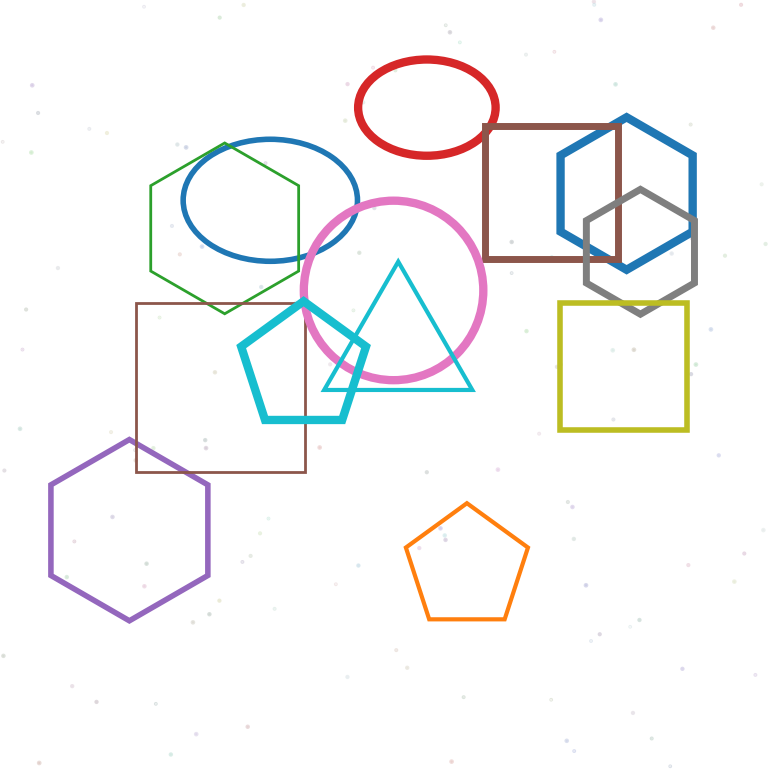[{"shape": "hexagon", "thickness": 3, "radius": 0.5, "center": [0.814, 0.749]}, {"shape": "oval", "thickness": 2, "radius": 0.57, "center": [0.351, 0.74]}, {"shape": "pentagon", "thickness": 1.5, "radius": 0.42, "center": [0.606, 0.263]}, {"shape": "hexagon", "thickness": 1, "radius": 0.55, "center": [0.292, 0.703]}, {"shape": "oval", "thickness": 3, "radius": 0.45, "center": [0.554, 0.86]}, {"shape": "hexagon", "thickness": 2, "radius": 0.59, "center": [0.168, 0.311]}, {"shape": "square", "thickness": 2.5, "radius": 0.43, "center": [0.717, 0.75]}, {"shape": "square", "thickness": 1, "radius": 0.55, "center": [0.286, 0.497]}, {"shape": "circle", "thickness": 3, "radius": 0.58, "center": [0.511, 0.623]}, {"shape": "hexagon", "thickness": 2.5, "radius": 0.41, "center": [0.832, 0.673]}, {"shape": "square", "thickness": 2, "radius": 0.41, "center": [0.81, 0.524]}, {"shape": "triangle", "thickness": 1.5, "radius": 0.56, "center": [0.517, 0.549]}, {"shape": "pentagon", "thickness": 3, "radius": 0.43, "center": [0.394, 0.524]}]